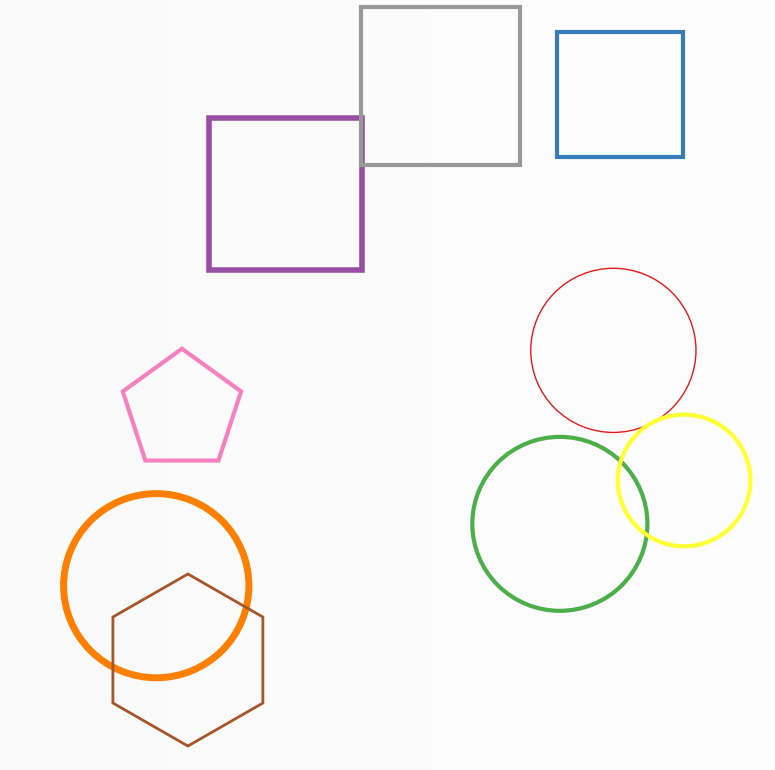[{"shape": "circle", "thickness": 0.5, "radius": 0.53, "center": [0.791, 0.545]}, {"shape": "square", "thickness": 1.5, "radius": 0.41, "center": [0.8, 0.878]}, {"shape": "circle", "thickness": 1.5, "radius": 0.56, "center": [0.722, 0.32]}, {"shape": "square", "thickness": 2, "radius": 0.49, "center": [0.368, 0.748]}, {"shape": "circle", "thickness": 2.5, "radius": 0.6, "center": [0.202, 0.239]}, {"shape": "circle", "thickness": 1.5, "radius": 0.43, "center": [0.883, 0.376]}, {"shape": "hexagon", "thickness": 1, "radius": 0.56, "center": [0.242, 0.143]}, {"shape": "pentagon", "thickness": 1.5, "radius": 0.4, "center": [0.235, 0.467]}, {"shape": "square", "thickness": 1.5, "radius": 0.51, "center": [0.568, 0.889]}]